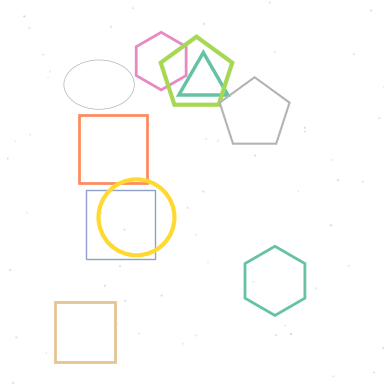[{"shape": "triangle", "thickness": 2.5, "radius": 0.37, "center": [0.528, 0.79]}, {"shape": "hexagon", "thickness": 2, "radius": 0.45, "center": [0.714, 0.271]}, {"shape": "square", "thickness": 2, "radius": 0.44, "center": [0.294, 0.614]}, {"shape": "square", "thickness": 1, "radius": 0.45, "center": [0.313, 0.417]}, {"shape": "hexagon", "thickness": 2, "radius": 0.37, "center": [0.419, 0.841]}, {"shape": "pentagon", "thickness": 3, "radius": 0.49, "center": [0.51, 0.807]}, {"shape": "circle", "thickness": 3, "radius": 0.49, "center": [0.354, 0.435]}, {"shape": "square", "thickness": 2, "radius": 0.39, "center": [0.221, 0.138]}, {"shape": "pentagon", "thickness": 1.5, "radius": 0.48, "center": [0.661, 0.704]}, {"shape": "oval", "thickness": 0.5, "radius": 0.46, "center": [0.257, 0.78]}]